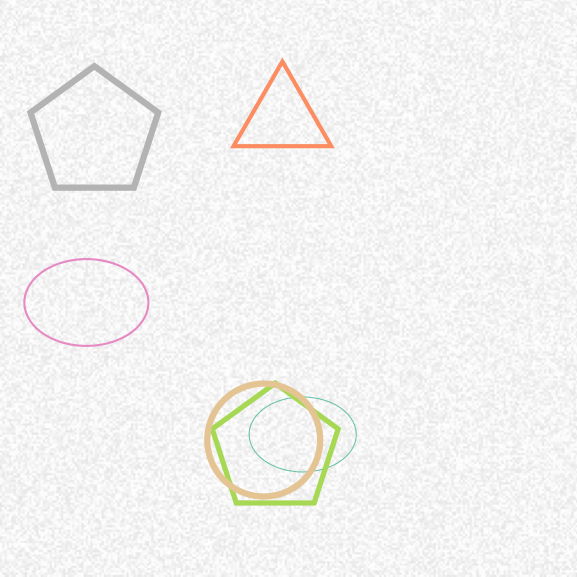[{"shape": "oval", "thickness": 0.5, "radius": 0.46, "center": [0.524, 0.247]}, {"shape": "triangle", "thickness": 2, "radius": 0.49, "center": [0.489, 0.795]}, {"shape": "oval", "thickness": 1, "radius": 0.54, "center": [0.15, 0.475]}, {"shape": "pentagon", "thickness": 2.5, "radius": 0.57, "center": [0.477, 0.221]}, {"shape": "circle", "thickness": 3, "radius": 0.49, "center": [0.457, 0.237]}, {"shape": "pentagon", "thickness": 3, "radius": 0.58, "center": [0.163, 0.768]}]